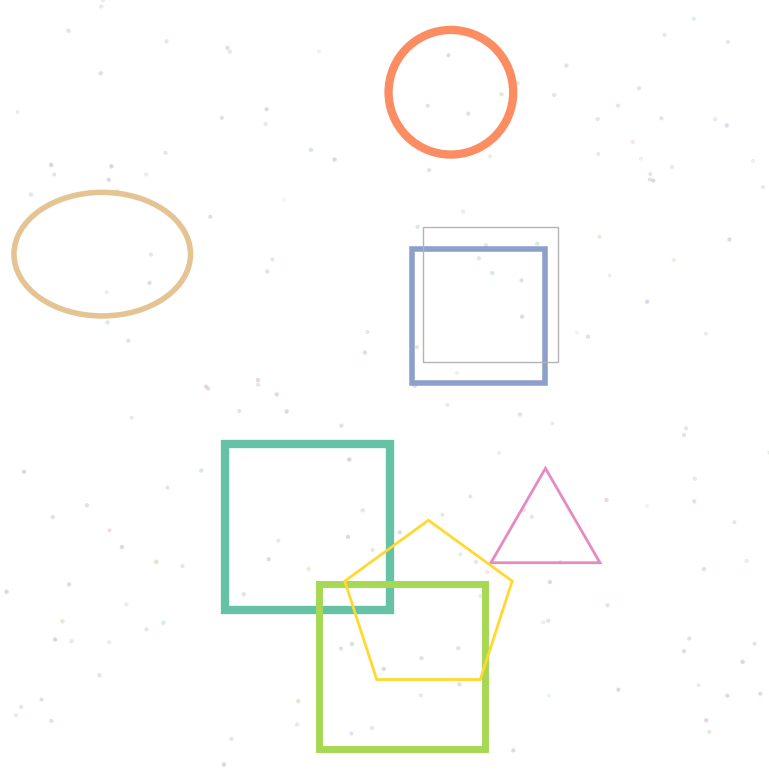[{"shape": "square", "thickness": 3, "radius": 0.54, "center": [0.399, 0.316]}, {"shape": "circle", "thickness": 3, "radius": 0.4, "center": [0.586, 0.88]}, {"shape": "square", "thickness": 2, "radius": 0.43, "center": [0.621, 0.59]}, {"shape": "triangle", "thickness": 1, "radius": 0.41, "center": [0.708, 0.31]}, {"shape": "square", "thickness": 2.5, "radius": 0.54, "center": [0.522, 0.134]}, {"shape": "pentagon", "thickness": 1, "radius": 0.57, "center": [0.556, 0.21]}, {"shape": "oval", "thickness": 2, "radius": 0.57, "center": [0.133, 0.67]}, {"shape": "square", "thickness": 0.5, "radius": 0.44, "center": [0.637, 0.617]}]